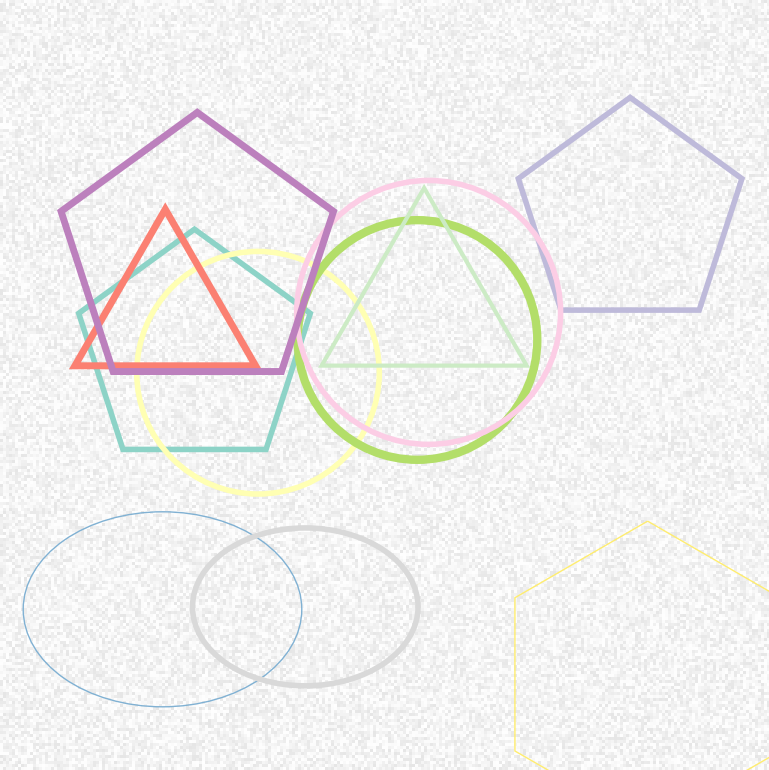[{"shape": "pentagon", "thickness": 2, "radius": 0.79, "center": [0.253, 0.544]}, {"shape": "circle", "thickness": 2, "radius": 0.79, "center": [0.335, 0.516]}, {"shape": "pentagon", "thickness": 2, "radius": 0.76, "center": [0.818, 0.721]}, {"shape": "triangle", "thickness": 2.5, "radius": 0.68, "center": [0.215, 0.593]}, {"shape": "oval", "thickness": 0.5, "radius": 0.9, "center": [0.211, 0.209]}, {"shape": "circle", "thickness": 3, "radius": 0.78, "center": [0.542, 0.558]}, {"shape": "circle", "thickness": 2, "radius": 0.86, "center": [0.557, 0.594]}, {"shape": "oval", "thickness": 2, "radius": 0.73, "center": [0.396, 0.212]}, {"shape": "pentagon", "thickness": 2.5, "radius": 0.93, "center": [0.256, 0.668]}, {"shape": "triangle", "thickness": 1.5, "radius": 0.77, "center": [0.551, 0.602]}, {"shape": "hexagon", "thickness": 0.5, "radius": 1.0, "center": [0.841, 0.124]}]